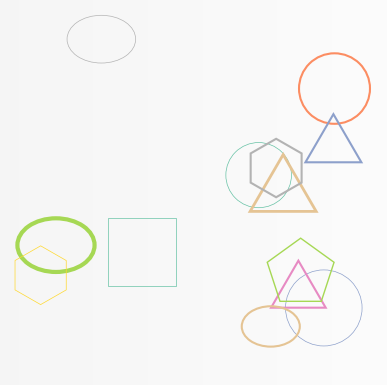[{"shape": "square", "thickness": 0.5, "radius": 0.44, "center": [0.366, 0.346]}, {"shape": "circle", "thickness": 0.5, "radius": 0.42, "center": [0.667, 0.545]}, {"shape": "circle", "thickness": 1.5, "radius": 0.46, "center": [0.863, 0.77]}, {"shape": "circle", "thickness": 0.5, "radius": 0.49, "center": [0.836, 0.2]}, {"shape": "triangle", "thickness": 1.5, "radius": 0.42, "center": [0.86, 0.62]}, {"shape": "triangle", "thickness": 1.5, "radius": 0.41, "center": [0.77, 0.242]}, {"shape": "oval", "thickness": 3, "radius": 0.5, "center": [0.144, 0.363]}, {"shape": "pentagon", "thickness": 1, "radius": 0.45, "center": [0.776, 0.291]}, {"shape": "hexagon", "thickness": 0.5, "radius": 0.38, "center": [0.105, 0.285]}, {"shape": "oval", "thickness": 1.5, "radius": 0.37, "center": [0.699, 0.152]}, {"shape": "triangle", "thickness": 2, "radius": 0.49, "center": [0.731, 0.5]}, {"shape": "hexagon", "thickness": 1.5, "radius": 0.38, "center": [0.713, 0.564]}, {"shape": "oval", "thickness": 0.5, "radius": 0.44, "center": [0.262, 0.898]}]